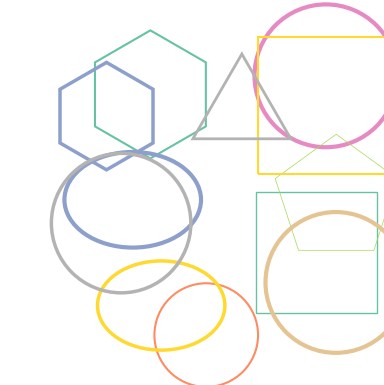[{"shape": "hexagon", "thickness": 1.5, "radius": 0.83, "center": [0.391, 0.755]}, {"shape": "square", "thickness": 1, "radius": 0.79, "center": [0.823, 0.343]}, {"shape": "circle", "thickness": 1.5, "radius": 0.67, "center": [0.536, 0.13]}, {"shape": "hexagon", "thickness": 2.5, "radius": 0.7, "center": [0.277, 0.698]}, {"shape": "oval", "thickness": 3, "radius": 0.89, "center": [0.345, 0.481]}, {"shape": "circle", "thickness": 3, "radius": 0.93, "center": [0.847, 0.803]}, {"shape": "pentagon", "thickness": 0.5, "radius": 0.83, "center": [0.873, 0.485]}, {"shape": "oval", "thickness": 2.5, "radius": 0.83, "center": [0.419, 0.206]}, {"shape": "square", "thickness": 1.5, "radius": 0.89, "center": [0.848, 0.726]}, {"shape": "circle", "thickness": 3, "radius": 0.91, "center": [0.872, 0.266]}, {"shape": "circle", "thickness": 2.5, "radius": 0.91, "center": [0.315, 0.421]}, {"shape": "triangle", "thickness": 2, "radius": 0.73, "center": [0.628, 0.713]}]